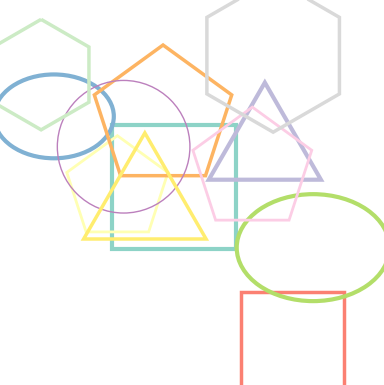[{"shape": "square", "thickness": 3, "radius": 0.8, "center": [0.452, 0.515]}, {"shape": "pentagon", "thickness": 2, "radius": 0.69, "center": [0.305, 0.509]}, {"shape": "triangle", "thickness": 3, "radius": 0.84, "center": [0.688, 0.617]}, {"shape": "square", "thickness": 2.5, "radius": 0.67, "center": [0.76, 0.109]}, {"shape": "oval", "thickness": 3, "radius": 0.78, "center": [0.14, 0.698]}, {"shape": "pentagon", "thickness": 2.5, "radius": 0.94, "center": [0.423, 0.695]}, {"shape": "oval", "thickness": 3, "radius": 0.99, "center": [0.813, 0.357]}, {"shape": "pentagon", "thickness": 2, "radius": 0.81, "center": [0.655, 0.56]}, {"shape": "hexagon", "thickness": 2.5, "radius": 0.99, "center": [0.71, 0.856]}, {"shape": "circle", "thickness": 1, "radius": 0.86, "center": [0.321, 0.619]}, {"shape": "hexagon", "thickness": 2.5, "radius": 0.72, "center": [0.107, 0.806]}, {"shape": "triangle", "thickness": 2.5, "radius": 0.92, "center": [0.376, 0.471]}]